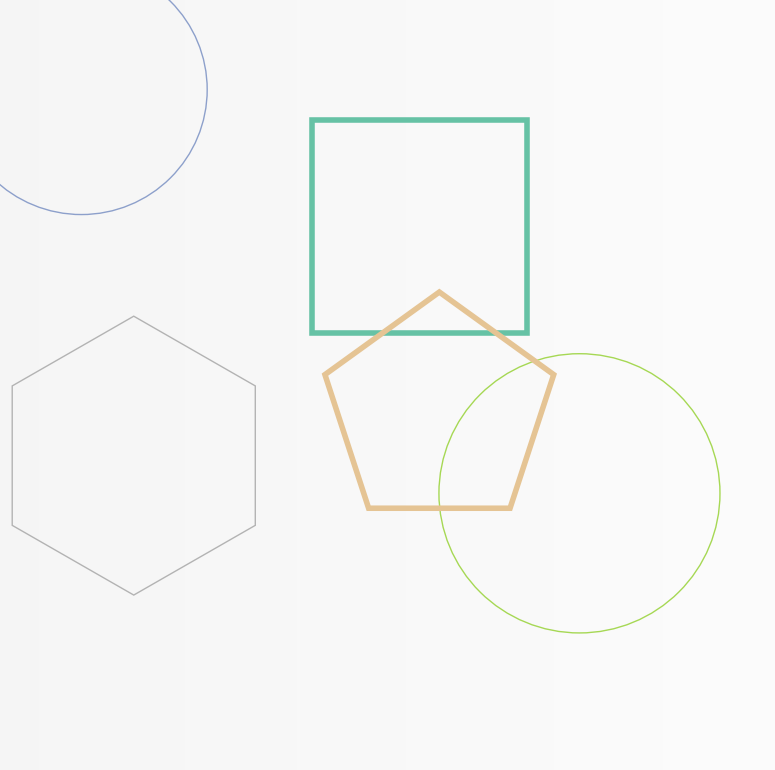[{"shape": "square", "thickness": 2, "radius": 0.69, "center": [0.541, 0.706]}, {"shape": "circle", "thickness": 0.5, "radius": 0.81, "center": [0.105, 0.884]}, {"shape": "circle", "thickness": 0.5, "radius": 0.91, "center": [0.748, 0.359]}, {"shape": "pentagon", "thickness": 2, "radius": 0.78, "center": [0.567, 0.466]}, {"shape": "hexagon", "thickness": 0.5, "radius": 0.91, "center": [0.173, 0.408]}]